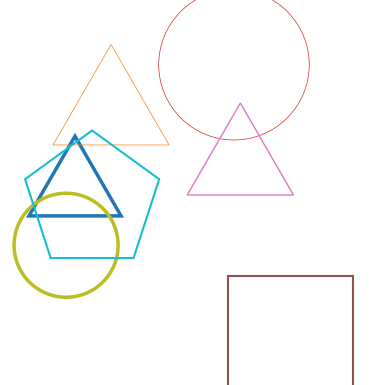[{"shape": "triangle", "thickness": 2.5, "radius": 0.69, "center": [0.195, 0.508]}, {"shape": "triangle", "thickness": 0.5, "radius": 0.87, "center": [0.288, 0.71]}, {"shape": "circle", "thickness": 0.5, "radius": 0.98, "center": [0.608, 0.832]}, {"shape": "square", "thickness": 1.5, "radius": 0.81, "center": [0.754, 0.12]}, {"shape": "triangle", "thickness": 1, "radius": 0.8, "center": [0.624, 0.573]}, {"shape": "circle", "thickness": 2.5, "radius": 0.68, "center": [0.172, 0.363]}, {"shape": "pentagon", "thickness": 1.5, "radius": 0.92, "center": [0.239, 0.478]}]